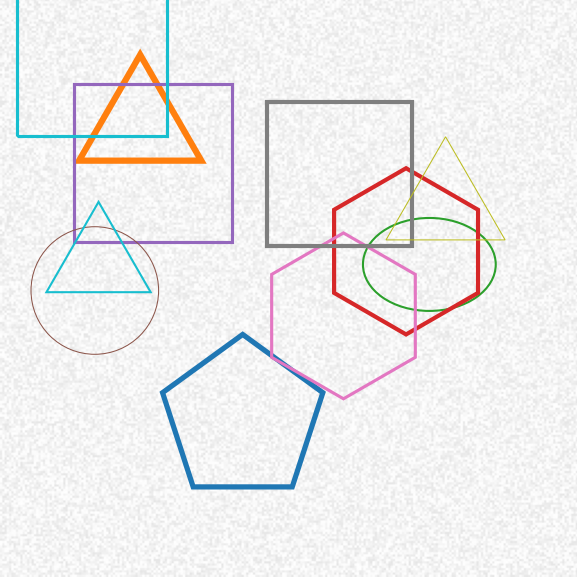[{"shape": "pentagon", "thickness": 2.5, "radius": 0.73, "center": [0.42, 0.274]}, {"shape": "triangle", "thickness": 3, "radius": 0.61, "center": [0.243, 0.782]}, {"shape": "oval", "thickness": 1, "radius": 0.57, "center": [0.743, 0.541]}, {"shape": "hexagon", "thickness": 2, "radius": 0.72, "center": [0.703, 0.564]}, {"shape": "square", "thickness": 1.5, "radius": 0.68, "center": [0.265, 0.718]}, {"shape": "circle", "thickness": 0.5, "radius": 0.55, "center": [0.164, 0.496]}, {"shape": "hexagon", "thickness": 1.5, "radius": 0.72, "center": [0.595, 0.452]}, {"shape": "square", "thickness": 2, "radius": 0.62, "center": [0.588, 0.697]}, {"shape": "triangle", "thickness": 0.5, "radius": 0.6, "center": [0.772, 0.643]}, {"shape": "triangle", "thickness": 1, "radius": 0.52, "center": [0.171, 0.545]}, {"shape": "square", "thickness": 1.5, "radius": 0.65, "center": [0.159, 0.894]}]